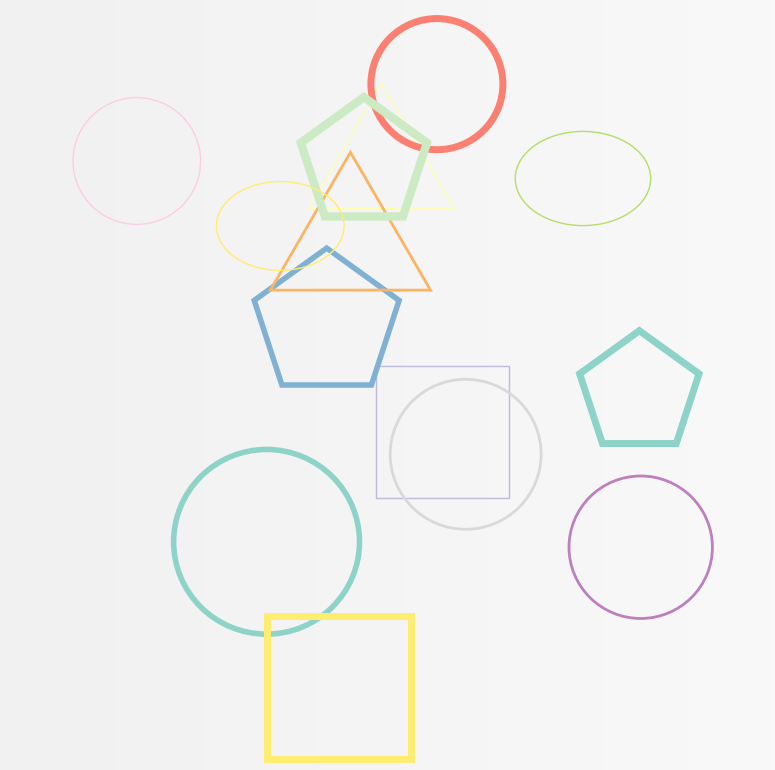[{"shape": "circle", "thickness": 2, "radius": 0.6, "center": [0.344, 0.296]}, {"shape": "pentagon", "thickness": 2.5, "radius": 0.41, "center": [0.825, 0.49]}, {"shape": "triangle", "thickness": 0.5, "radius": 0.54, "center": [0.492, 0.784]}, {"shape": "square", "thickness": 0.5, "radius": 0.43, "center": [0.571, 0.438]}, {"shape": "circle", "thickness": 2.5, "radius": 0.43, "center": [0.564, 0.891]}, {"shape": "pentagon", "thickness": 2, "radius": 0.49, "center": [0.422, 0.58]}, {"shape": "triangle", "thickness": 1, "radius": 0.6, "center": [0.452, 0.683]}, {"shape": "oval", "thickness": 0.5, "radius": 0.44, "center": [0.752, 0.768]}, {"shape": "circle", "thickness": 0.5, "radius": 0.41, "center": [0.177, 0.791]}, {"shape": "circle", "thickness": 1, "radius": 0.49, "center": [0.601, 0.41]}, {"shape": "circle", "thickness": 1, "radius": 0.46, "center": [0.827, 0.289]}, {"shape": "pentagon", "thickness": 3, "radius": 0.43, "center": [0.47, 0.788]}, {"shape": "square", "thickness": 2.5, "radius": 0.46, "center": [0.438, 0.107]}, {"shape": "oval", "thickness": 0.5, "radius": 0.41, "center": [0.362, 0.707]}]